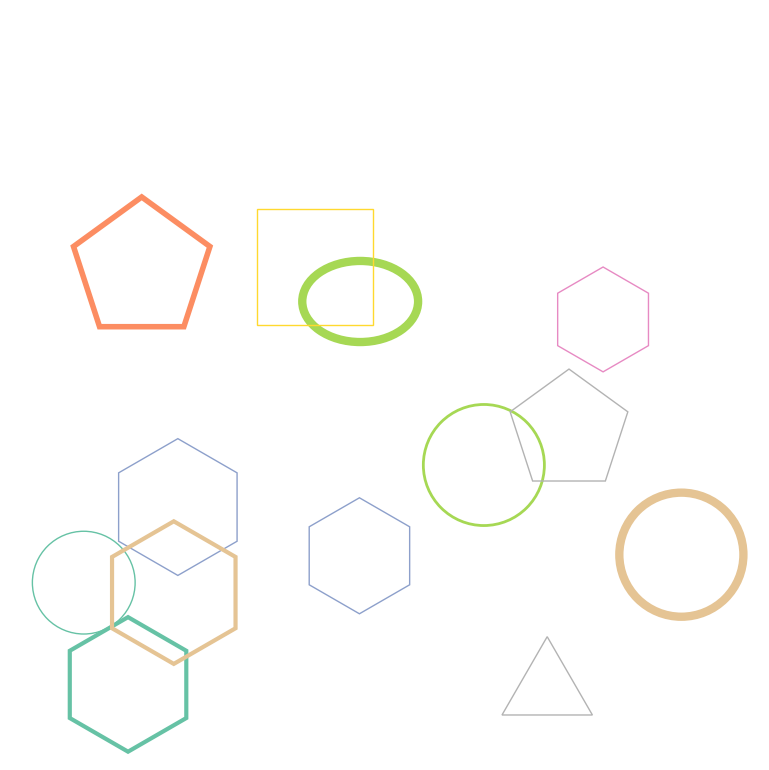[{"shape": "hexagon", "thickness": 1.5, "radius": 0.44, "center": [0.166, 0.111]}, {"shape": "circle", "thickness": 0.5, "radius": 0.33, "center": [0.109, 0.243]}, {"shape": "pentagon", "thickness": 2, "radius": 0.47, "center": [0.184, 0.651]}, {"shape": "hexagon", "thickness": 0.5, "radius": 0.44, "center": [0.231, 0.342]}, {"shape": "hexagon", "thickness": 0.5, "radius": 0.38, "center": [0.467, 0.278]}, {"shape": "hexagon", "thickness": 0.5, "radius": 0.34, "center": [0.783, 0.585]}, {"shape": "circle", "thickness": 1, "radius": 0.39, "center": [0.628, 0.396]}, {"shape": "oval", "thickness": 3, "radius": 0.38, "center": [0.468, 0.608]}, {"shape": "square", "thickness": 0.5, "radius": 0.37, "center": [0.409, 0.653]}, {"shape": "hexagon", "thickness": 1.5, "radius": 0.46, "center": [0.226, 0.23]}, {"shape": "circle", "thickness": 3, "radius": 0.4, "center": [0.885, 0.28]}, {"shape": "pentagon", "thickness": 0.5, "radius": 0.4, "center": [0.739, 0.44]}, {"shape": "triangle", "thickness": 0.5, "radius": 0.34, "center": [0.711, 0.105]}]